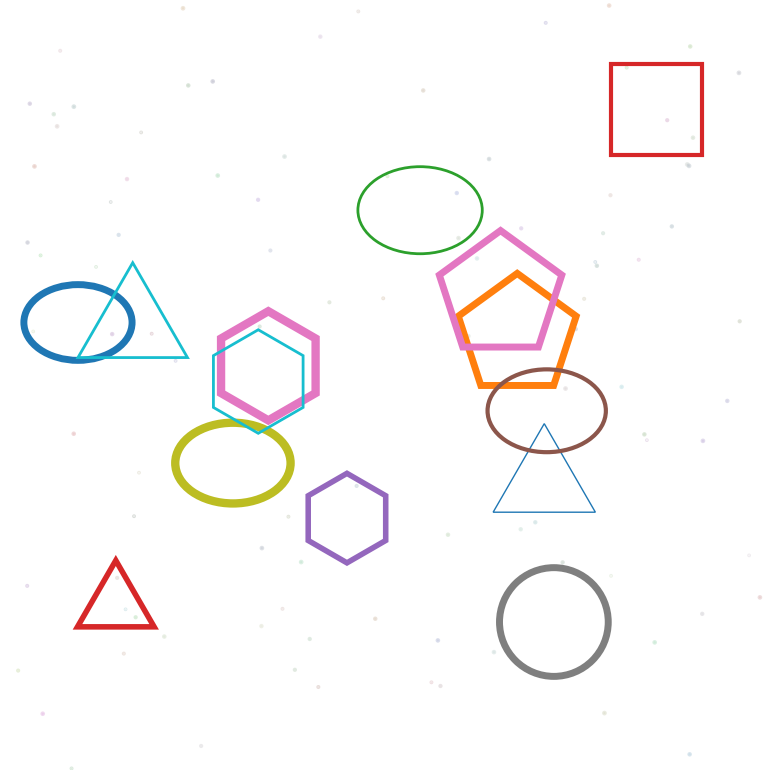[{"shape": "oval", "thickness": 2.5, "radius": 0.35, "center": [0.101, 0.581]}, {"shape": "triangle", "thickness": 0.5, "radius": 0.38, "center": [0.707, 0.373]}, {"shape": "pentagon", "thickness": 2.5, "radius": 0.4, "center": [0.672, 0.564]}, {"shape": "oval", "thickness": 1, "radius": 0.4, "center": [0.546, 0.727]}, {"shape": "triangle", "thickness": 2, "radius": 0.29, "center": [0.15, 0.215]}, {"shape": "square", "thickness": 1.5, "radius": 0.3, "center": [0.853, 0.858]}, {"shape": "hexagon", "thickness": 2, "radius": 0.29, "center": [0.451, 0.327]}, {"shape": "oval", "thickness": 1.5, "radius": 0.38, "center": [0.71, 0.467]}, {"shape": "pentagon", "thickness": 2.5, "radius": 0.42, "center": [0.65, 0.617]}, {"shape": "hexagon", "thickness": 3, "radius": 0.35, "center": [0.348, 0.525]}, {"shape": "circle", "thickness": 2.5, "radius": 0.35, "center": [0.719, 0.192]}, {"shape": "oval", "thickness": 3, "radius": 0.37, "center": [0.302, 0.399]}, {"shape": "hexagon", "thickness": 1, "radius": 0.34, "center": [0.335, 0.505]}, {"shape": "triangle", "thickness": 1, "radius": 0.41, "center": [0.172, 0.577]}]